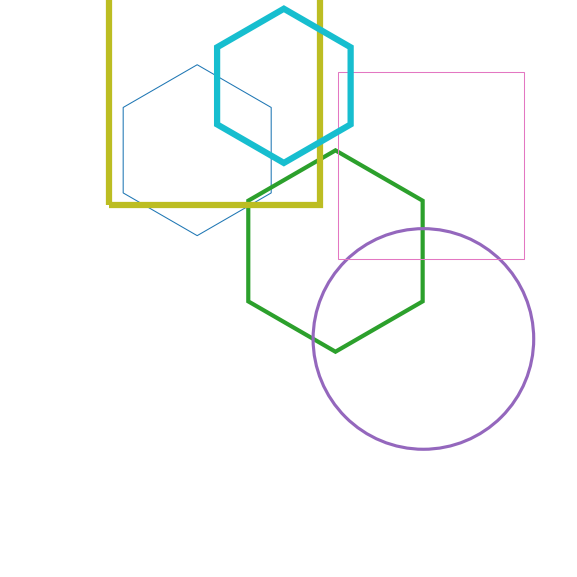[{"shape": "hexagon", "thickness": 0.5, "radius": 0.74, "center": [0.341, 0.739]}, {"shape": "hexagon", "thickness": 2, "radius": 0.87, "center": [0.581, 0.564]}, {"shape": "circle", "thickness": 1.5, "radius": 0.96, "center": [0.733, 0.412]}, {"shape": "square", "thickness": 0.5, "radius": 0.81, "center": [0.746, 0.713]}, {"shape": "square", "thickness": 3, "radius": 0.91, "center": [0.371, 0.827]}, {"shape": "hexagon", "thickness": 3, "radius": 0.67, "center": [0.492, 0.851]}]